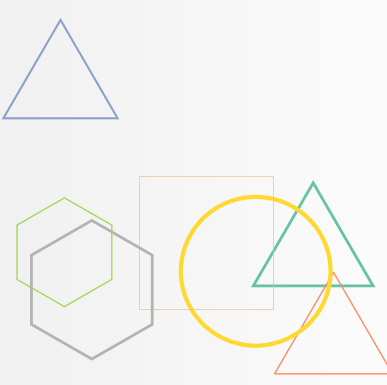[{"shape": "triangle", "thickness": 2, "radius": 0.89, "center": [0.808, 0.347]}, {"shape": "triangle", "thickness": 1, "radius": 0.88, "center": [0.861, 0.117]}, {"shape": "triangle", "thickness": 1.5, "radius": 0.85, "center": [0.156, 0.778]}, {"shape": "hexagon", "thickness": 1, "radius": 0.71, "center": [0.166, 0.345]}, {"shape": "circle", "thickness": 3, "radius": 0.97, "center": [0.66, 0.295]}, {"shape": "square", "thickness": 0.5, "radius": 0.87, "center": [0.532, 0.37]}, {"shape": "hexagon", "thickness": 2, "radius": 0.9, "center": [0.237, 0.247]}]